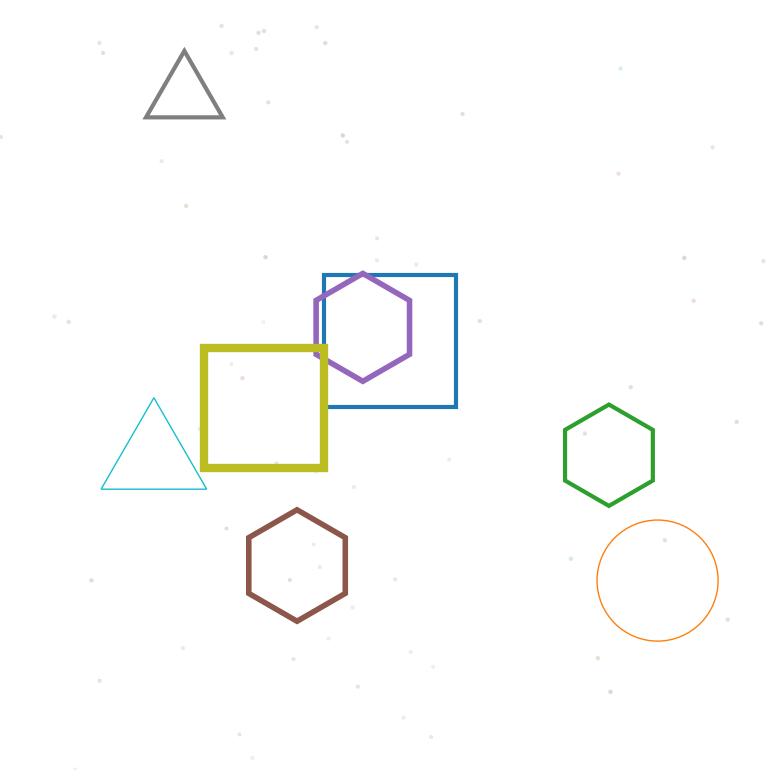[{"shape": "square", "thickness": 1.5, "radius": 0.43, "center": [0.507, 0.557]}, {"shape": "circle", "thickness": 0.5, "radius": 0.39, "center": [0.854, 0.246]}, {"shape": "hexagon", "thickness": 1.5, "radius": 0.33, "center": [0.791, 0.409]}, {"shape": "hexagon", "thickness": 2, "radius": 0.35, "center": [0.471, 0.575]}, {"shape": "hexagon", "thickness": 2, "radius": 0.36, "center": [0.386, 0.266]}, {"shape": "triangle", "thickness": 1.5, "radius": 0.29, "center": [0.239, 0.876]}, {"shape": "square", "thickness": 3, "radius": 0.39, "center": [0.343, 0.47]}, {"shape": "triangle", "thickness": 0.5, "radius": 0.4, "center": [0.2, 0.404]}]